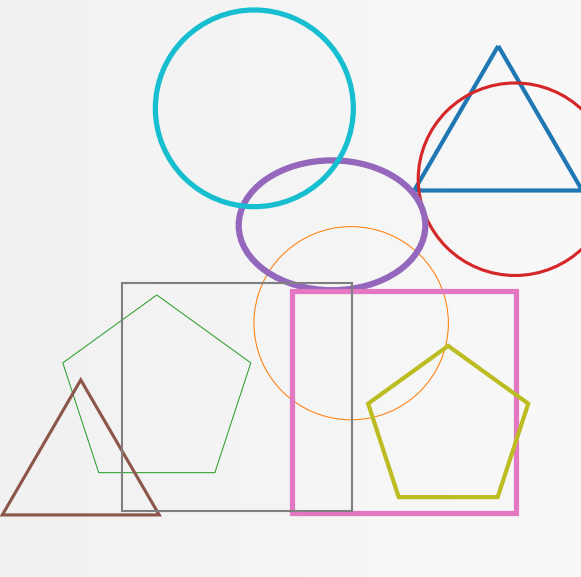[{"shape": "triangle", "thickness": 2, "radius": 0.83, "center": [0.857, 0.753]}, {"shape": "circle", "thickness": 0.5, "radius": 0.84, "center": [0.604, 0.439]}, {"shape": "pentagon", "thickness": 0.5, "radius": 0.85, "center": [0.27, 0.318]}, {"shape": "circle", "thickness": 1.5, "radius": 0.83, "center": [0.886, 0.689]}, {"shape": "oval", "thickness": 3, "radius": 0.8, "center": [0.571, 0.609]}, {"shape": "triangle", "thickness": 1.5, "radius": 0.78, "center": [0.139, 0.185]}, {"shape": "square", "thickness": 2.5, "radius": 0.96, "center": [0.695, 0.303]}, {"shape": "square", "thickness": 1, "radius": 0.99, "center": [0.408, 0.311]}, {"shape": "pentagon", "thickness": 2, "radius": 0.72, "center": [0.771, 0.255]}, {"shape": "circle", "thickness": 2.5, "radius": 0.85, "center": [0.438, 0.812]}]